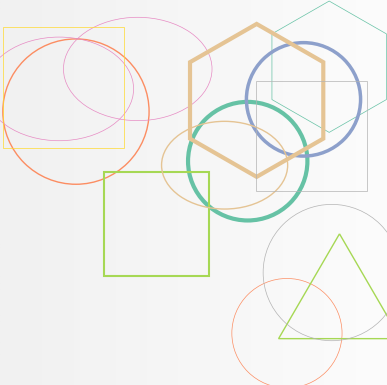[{"shape": "circle", "thickness": 3, "radius": 0.77, "center": [0.639, 0.581]}, {"shape": "hexagon", "thickness": 0.5, "radius": 0.85, "center": [0.849, 0.827]}, {"shape": "circle", "thickness": 0.5, "radius": 0.71, "center": [0.741, 0.134]}, {"shape": "circle", "thickness": 1, "radius": 0.94, "center": [0.196, 0.71]}, {"shape": "circle", "thickness": 2.5, "radius": 0.74, "center": [0.783, 0.742]}, {"shape": "oval", "thickness": 0.5, "radius": 0.96, "center": [0.355, 0.821]}, {"shape": "oval", "thickness": 0.5, "radius": 0.96, "center": [0.153, 0.769]}, {"shape": "square", "thickness": 1.5, "radius": 0.68, "center": [0.404, 0.418]}, {"shape": "triangle", "thickness": 1, "radius": 0.91, "center": [0.876, 0.211]}, {"shape": "square", "thickness": 0.5, "radius": 0.78, "center": [0.164, 0.773]}, {"shape": "oval", "thickness": 1, "radius": 0.81, "center": [0.58, 0.571]}, {"shape": "hexagon", "thickness": 3, "radius": 0.99, "center": [0.662, 0.739]}, {"shape": "square", "thickness": 0.5, "radius": 0.71, "center": [0.803, 0.646]}, {"shape": "circle", "thickness": 0.5, "radius": 0.89, "center": [0.856, 0.292]}]